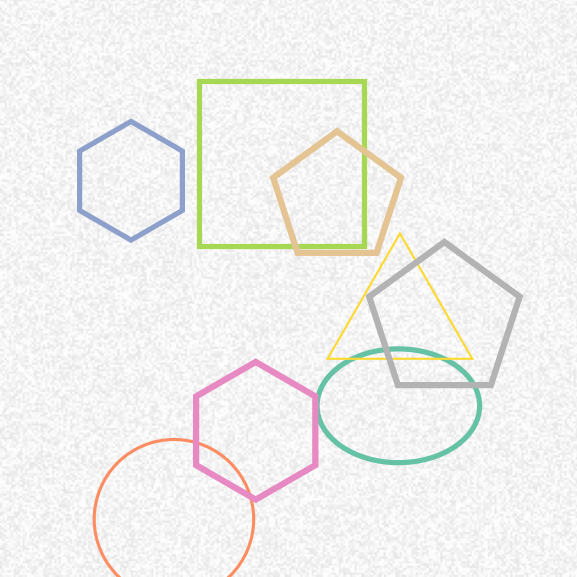[{"shape": "oval", "thickness": 2.5, "radius": 0.7, "center": [0.69, 0.296]}, {"shape": "circle", "thickness": 1.5, "radius": 0.69, "center": [0.301, 0.1]}, {"shape": "hexagon", "thickness": 2.5, "radius": 0.51, "center": [0.227, 0.686]}, {"shape": "hexagon", "thickness": 3, "radius": 0.6, "center": [0.443, 0.253]}, {"shape": "square", "thickness": 2.5, "radius": 0.71, "center": [0.487, 0.716]}, {"shape": "triangle", "thickness": 1, "radius": 0.72, "center": [0.693, 0.45]}, {"shape": "pentagon", "thickness": 3, "radius": 0.58, "center": [0.584, 0.655]}, {"shape": "pentagon", "thickness": 3, "radius": 0.68, "center": [0.77, 0.443]}]